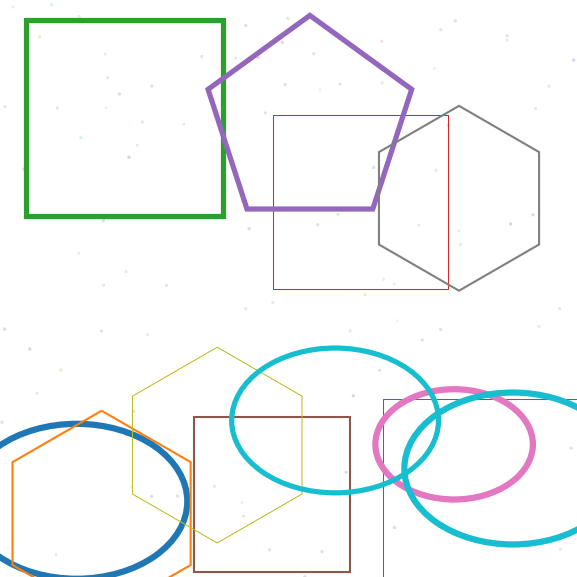[{"shape": "oval", "thickness": 3, "radius": 0.96, "center": [0.133, 0.131]}, {"shape": "square", "thickness": 0.5, "radius": 0.87, "center": [0.838, 0.134]}, {"shape": "hexagon", "thickness": 1, "radius": 0.89, "center": [0.176, 0.11]}, {"shape": "square", "thickness": 2.5, "radius": 0.85, "center": [0.216, 0.795]}, {"shape": "square", "thickness": 0.5, "radius": 0.75, "center": [0.624, 0.649]}, {"shape": "pentagon", "thickness": 2.5, "radius": 0.93, "center": [0.537, 0.787]}, {"shape": "square", "thickness": 1, "radius": 0.67, "center": [0.471, 0.143]}, {"shape": "oval", "thickness": 3, "radius": 0.68, "center": [0.786, 0.23]}, {"shape": "hexagon", "thickness": 1, "radius": 0.8, "center": [0.795, 0.656]}, {"shape": "hexagon", "thickness": 0.5, "radius": 0.85, "center": [0.376, 0.228]}, {"shape": "oval", "thickness": 3, "radius": 0.94, "center": [0.888, 0.188]}, {"shape": "oval", "thickness": 2.5, "radius": 0.9, "center": [0.58, 0.271]}]